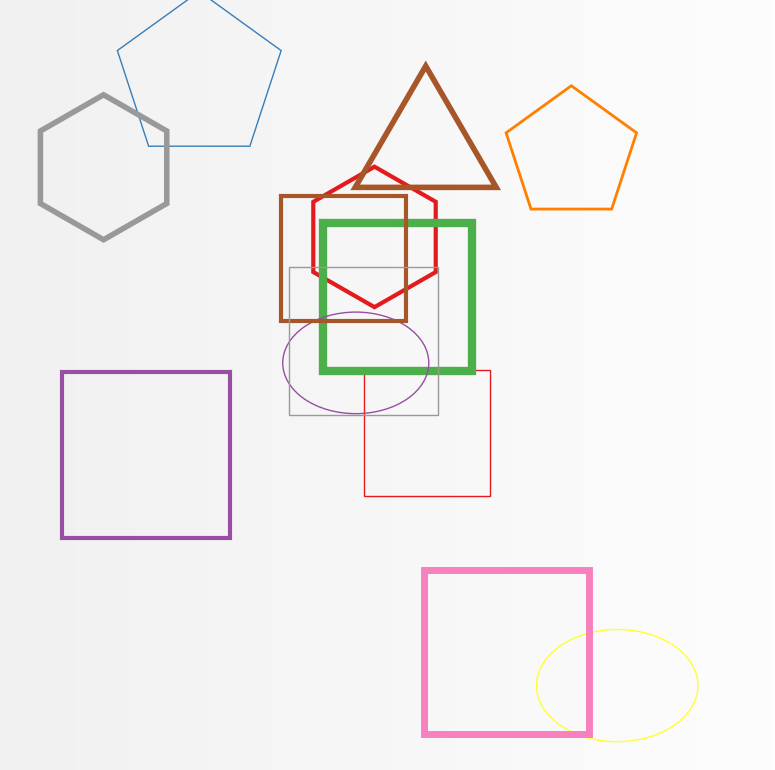[{"shape": "hexagon", "thickness": 1.5, "radius": 0.46, "center": [0.483, 0.692]}, {"shape": "square", "thickness": 0.5, "radius": 0.41, "center": [0.551, 0.437]}, {"shape": "pentagon", "thickness": 0.5, "radius": 0.56, "center": [0.257, 0.9]}, {"shape": "square", "thickness": 3, "radius": 0.48, "center": [0.513, 0.614]}, {"shape": "oval", "thickness": 0.5, "radius": 0.47, "center": [0.459, 0.529]}, {"shape": "square", "thickness": 1.5, "radius": 0.54, "center": [0.188, 0.409]}, {"shape": "pentagon", "thickness": 1, "radius": 0.44, "center": [0.737, 0.8]}, {"shape": "oval", "thickness": 0.5, "radius": 0.52, "center": [0.796, 0.11]}, {"shape": "square", "thickness": 1.5, "radius": 0.4, "center": [0.443, 0.664]}, {"shape": "triangle", "thickness": 2, "radius": 0.53, "center": [0.549, 0.809]}, {"shape": "square", "thickness": 2.5, "radius": 0.53, "center": [0.653, 0.153]}, {"shape": "square", "thickness": 0.5, "radius": 0.48, "center": [0.469, 0.557]}, {"shape": "hexagon", "thickness": 2, "radius": 0.47, "center": [0.134, 0.783]}]